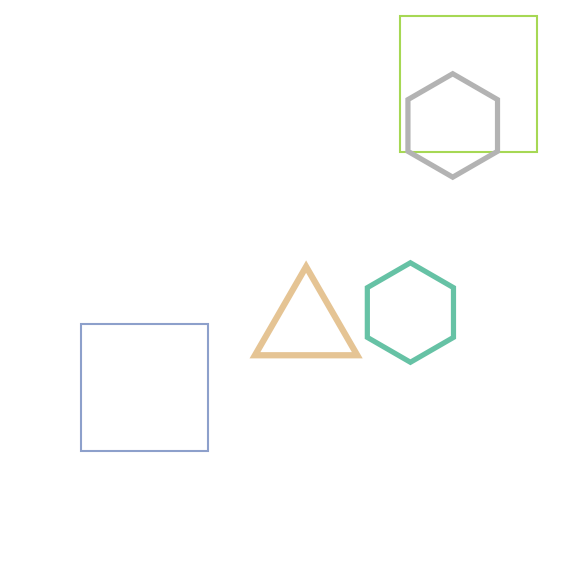[{"shape": "hexagon", "thickness": 2.5, "radius": 0.43, "center": [0.711, 0.458]}, {"shape": "square", "thickness": 1, "radius": 0.55, "center": [0.25, 0.329]}, {"shape": "square", "thickness": 1, "radius": 0.59, "center": [0.811, 0.854]}, {"shape": "triangle", "thickness": 3, "radius": 0.51, "center": [0.53, 0.435]}, {"shape": "hexagon", "thickness": 2.5, "radius": 0.45, "center": [0.784, 0.782]}]